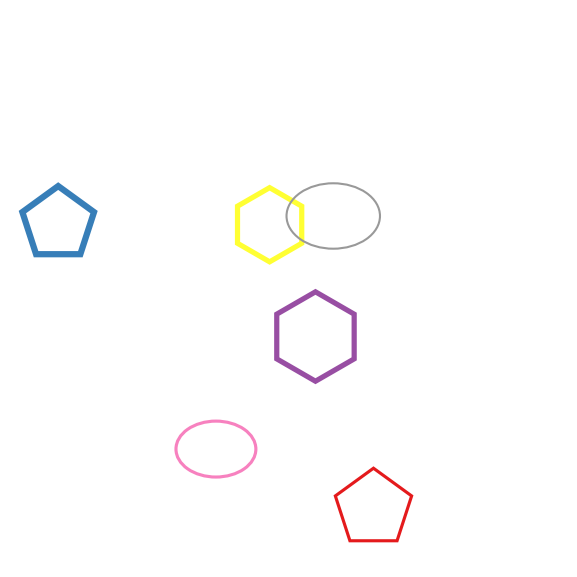[{"shape": "pentagon", "thickness": 1.5, "radius": 0.35, "center": [0.647, 0.119]}, {"shape": "pentagon", "thickness": 3, "radius": 0.33, "center": [0.101, 0.612]}, {"shape": "hexagon", "thickness": 2.5, "radius": 0.39, "center": [0.546, 0.416]}, {"shape": "hexagon", "thickness": 2.5, "radius": 0.32, "center": [0.467, 0.61]}, {"shape": "oval", "thickness": 1.5, "radius": 0.35, "center": [0.374, 0.222]}, {"shape": "oval", "thickness": 1, "radius": 0.4, "center": [0.577, 0.625]}]